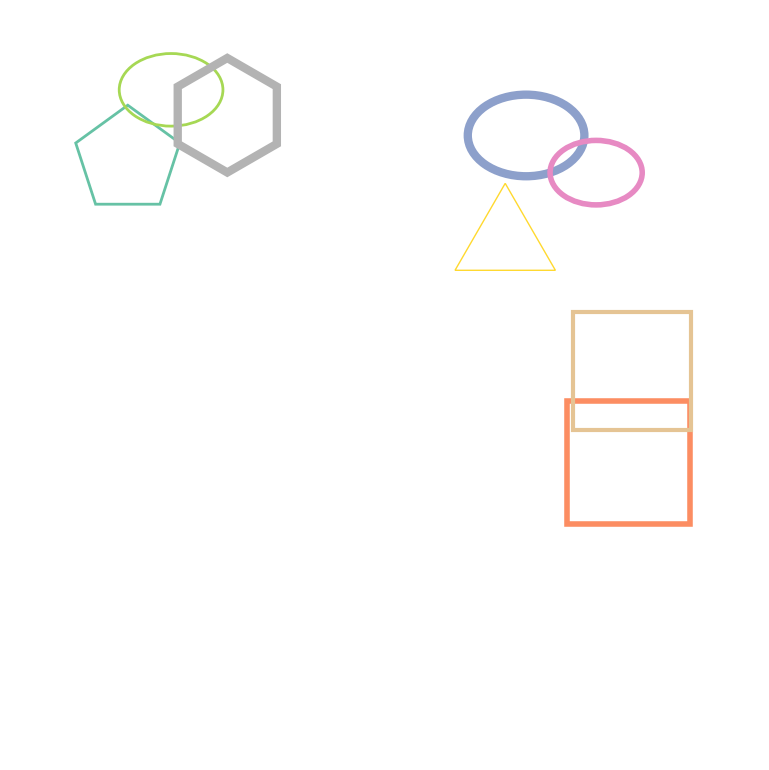[{"shape": "pentagon", "thickness": 1, "radius": 0.36, "center": [0.166, 0.792]}, {"shape": "square", "thickness": 2, "radius": 0.4, "center": [0.817, 0.399]}, {"shape": "oval", "thickness": 3, "radius": 0.38, "center": [0.683, 0.824]}, {"shape": "oval", "thickness": 2, "radius": 0.3, "center": [0.774, 0.776]}, {"shape": "oval", "thickness": 1, "radius": 0.34, "center": [0.222, 0.883]}, {"shape": "triangle", "thickness": 0.5, "radius": 0.38, "center": [0.656, 0.687]}, {"shape": "square", "thickness": 1.5, "radius": 0.38, "center": [0.821, 0.518]}, {"shape": "hexagon", "thickness": 3, "radius": 0.37, "center": [0.295, 0.85]}]